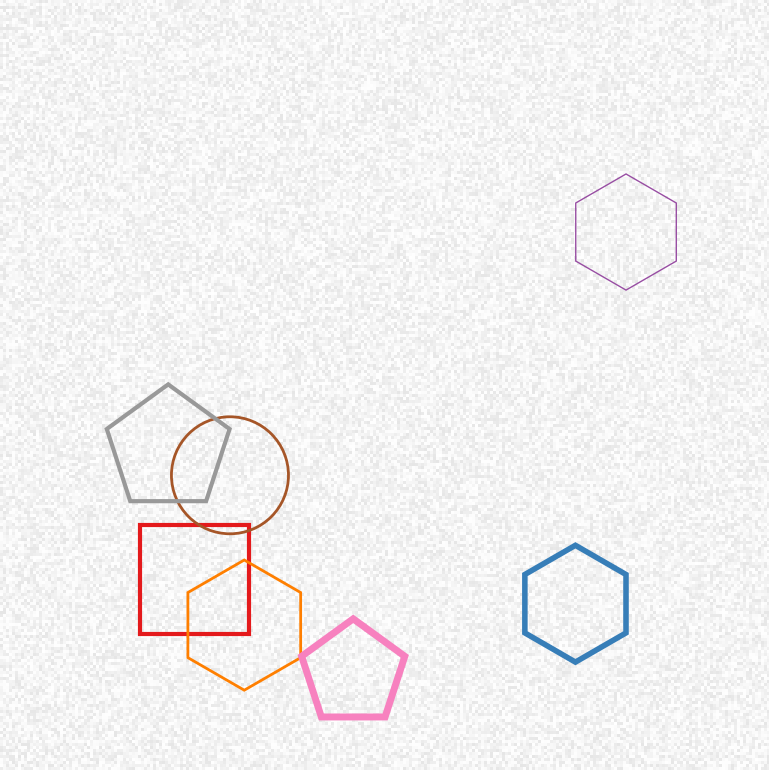[{"shape": "square", "thickness": 1.5, "radius": 0.35, "center": [0.252, 0.248]}, {"shape": "hexagon", "thickness": 2, "radius": 0.38, "center": [0.747, 0.216]}, {"shape": "hexagon", "thickness": 0.5, "radius": 0.38, "center": [0.813, 0.699]}, {"shape": "hexagon", "thickness": 1, "radius": 0.42, "center": [0.317, 0.188]}, {"shape": "circle", "thickness": 1, "radius": 0.38, "center": [0.299, 0.383]}, {"shape": "pentagon", "thickness": 2.5, "radius": 0.35, "center": [0.459, 0.126]}, {"shape": "pentagon", "thickness": 1.5, "radius": 0.42, "center": [0.218, 0.417]}]